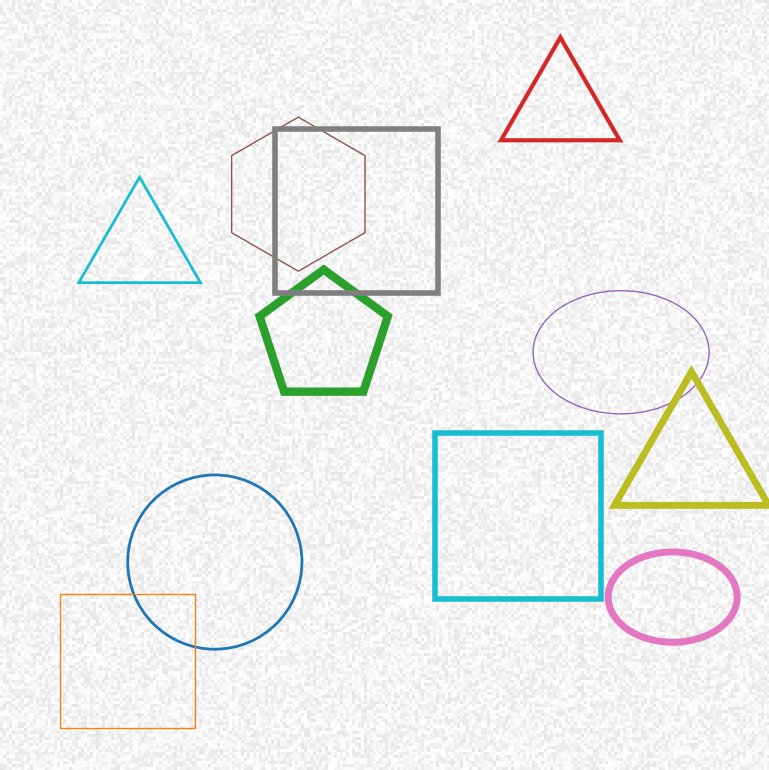[{"shape": "circle", "thickness": 1, "radius": 0.57, "center": [0.279, 0.27]}, {"shape": "square", "thickness": 0.5, "radius": 0.44, "center": [0.166, 0.142]}, {"shape": "pentagon", "thickness": 3, "radius": 0.44, "center": [0.42, 0.562]}, {"shape": "triangle", "thickness": 1.5, "radius": 0.45, "center": [0.728, 0.862]}, {"shape": "oval", "thickness": 0.5, "radius": 0.57, "center": [0.807, 0.542]}, {"shape": "hexagon", "thickness": 0.5, "radius": 0.5, "center": [0.387, 0.748]}, {"shape": "oval", "thickness": 2.5, "radius": 0.42, "center": [0.874, 0.225]}, {"shape": "square", "thickness": 2, "radius": 0.53, "center": [0.463, 0.726]}, {"shape": "triangle", "thickness": 2.5, "radius": 0.58, "center": [0.898, 0.401]}, {"shape": "triangle", "thickness": 1, "radius": 0.46, "center": [0.181, 0.679]}, {"shape": "square", "thickness": 2, "radius": 0.54, "center": [0.672, 0.329]}]